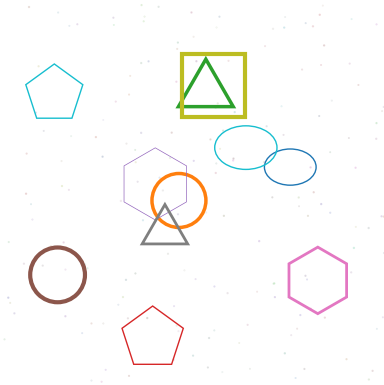[{"shape": "oval", "thickness": 1, "radius": 0.34, "center": [0.754, 0.566]}, {"shape": "circle", "thickness": 2.5, "radius": 0.35, "center": [0.465, 0.479]}, {"shape": "triangle", "thickness": 2.5, "radius": 0.41, "center": [0.535, 0.764]}, {"shape": "pentagon", "thickness": 1, "radius": 0.42, "center": [0.397, 0.121]}, {"shape": "hexagon", "thickness": 0.5, "radius": 0.47, "center": [0.403, 0.522]}, {"shape": "circle", "thickness": 3, "radius": 0.36, "center": [0.15, 0.286]}, {"shape": "hexagon", "thickness": 2, "radius": 0.43, "center": [0.825, 0.272]}, {"shape": "triangle", "thickness": 2, "radius": 0.34, "center": [0.428, 0.401]}, {"shape": "square", "thickness": 3, "radius": 0.41, "center": [0.555, 0.778]}, {"shape": "pentagon", "thickness": 1, "radius": 0.39, "center": [0.141, 0.756]}, {"shape": "oval", "thickness": 1, "radius": 0.4, "center": [0.639, 0.617]}]